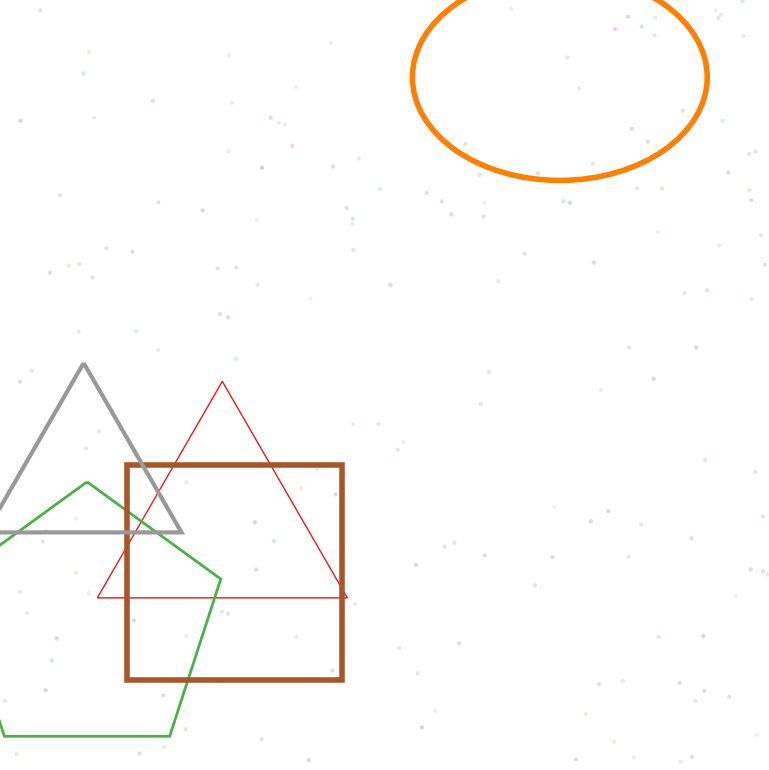[{"shape": "triangle", "thickness": 0.5, "radius": 0.94, "center": [0.289, 0.317]}, {"shape": "pentagon", "thickness": 1, "radius": 0.91, "center": [0.113, 0.192]}, {"shape": "oval", "thickness": 2, "radius": 0.96, "center": [0.727, 0.9]}, {"shape": "square", "thickness": 2, "radius": 0.7, "center": [0.305, 0.257]}, {"shape": "triangle", "thickness": 1.5, "radius": 0.73, "center": [0.109, 0.382]}]